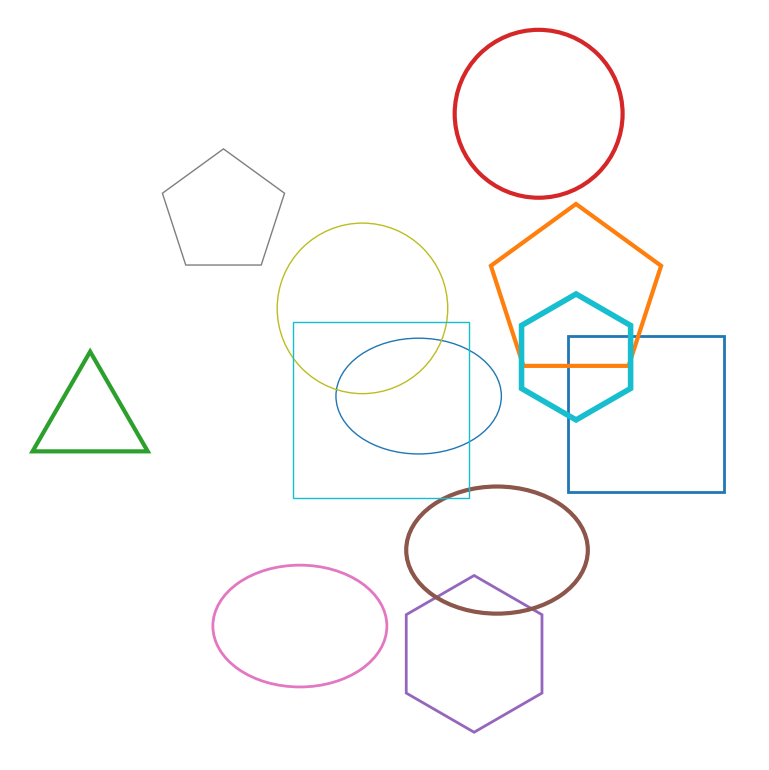[{"shape": "square", "thickness": 1, "radius": 0.5, "center": [0.839, 0.462]}, {"shape": "oval", "thickness": 0.5, "radius": 0.54, "center": [0.544, 0.486]}, {"shape": "pentagon", "thickness": 1.5, "radius": 0.58, "center": [0.748, 0.619]}, {"shape": "triangle", "thickness": 1.5, "radius": 0.43, "center": [0.117, 0.457]}, {"shape": "circle", "thickness": 1.5, "radius": 0.55, "center": [0.7, 0.852]}, {"shape": "hexagon", "thickness": 1, "radius": 0.51, "center": [0.616, 0.151]}, {"shape": "oval", "thickness": 1.5, "radius": 0.59, "center": [0.645, 0.286]}, {"shape": "oval", "thickness": 1, "radius": 0.56, "center": [0.389, 0.187]}, {"shape": "pentagon", "thickness": 0.5, "radius": 0.42, "center": [0.29, 0.723]}, {"shape": "circle", "thickness": 0.5, "radius": 0.55, "center": [0.471, 0.6]}, {"shape": "hexagon", "thickness": 2, "radius": 0.41, "center": [0.748, 0.536]}, {"shape": "square", "thickness": 0.5, "radius": 0.57, "center": [0.495, 0.467]}]